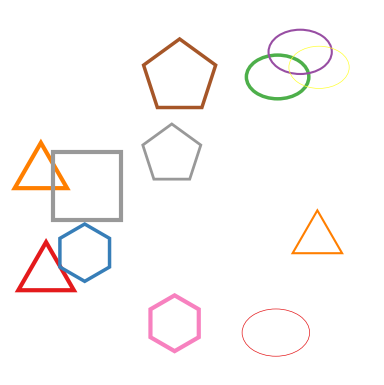[{"shape": "triangle", "thickness": 3, "radius": 0.42, "center": [0.12, 0.288]}, {"shape": "oval", "thickness": 0.5, "radius": 0.44, "center": [0.717, 0.136]}, {"shape": "hexagon", "thickness": 2.5, "radius": 0.37, "center": [0.22, 0.344]}, {"shape": "oval", "thickness": 2.5, "radius": 0.41, "center": [0.721, 0.8]}, {"shape": "oval", "thickness": 1.5, "radius": 0.41, "center": [0.78, 0.865]}, {"shape": "triangle", "thickness": 1.5, "radius": 0.37, "center": [0.824, 0.379]}, {"shape": "triangle", "thickness": 3, "radius": 0.39, "center": [0.106, 0.551]}, {"shape": "oval", "thickness": 0.5, "radius": 0.39, "center": [0.829, 0.825]}, {"shape": "pentagon", "thickness": 2.5, "radius": 0.49, "center": [0.467, 0.8]}, {"shape": "hexagon", "thickness": 3, "radius": 0.36, "center": [0.454, 0.16]}, {"shape": "square", "thickness": 3, "radius": 0.44, "center": [0.226, 0.518]}, {"shape": "pentagon", "thickness": 2, "radius": 0.4, "center": [0.446, 0.599]}]